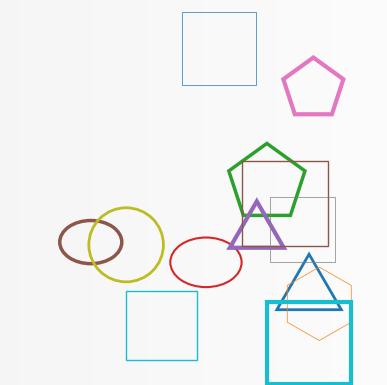[{"shape": "square", "thickness": 0.5, "radius": 0.47, "center": [0.565, 0.875]}, {"shape": "triangle", "thickness": 2, "radius": 0.48, "center": [0.798, 0.244]}, {"shape": "hexagon", "thickness": 0.5, "radius": 0.48, "center": [0.824, 0.211]}, {"shape": "pentagon", "thickness": 2.5, "radius": 0.52, "center": [0.689, 0.524]}, {"shape": "oval", "thickness": 1.5, "radius": 0.46, "center": [0.532, 0.319]}, {"shape": "triangle", "thickness": 3, "radius": 0.4, "center": [0.663, 0.397]}, {"shape": "square", "thickness": 1, "radius": 0.55, "center": [0.735, 0.471]}, {"shape": "oval", "thickness": 2.5, "radius": 0.4, "center": [0.234, 0.371]}, {"shape": "pentagon", "thickness": 3, "radius": 0.41, "center": [0.809, 0.769]}, {"shape": "square", "thickness": 0.5, "radius": 0.42, "center": [0.781, 0.404]}, {"shape": "circle", "thickness": 2, "radius": 0.48, "center": [0.325, 0.364]}, {"shape": "square", "thickness": 1, "radius": 0.45, "center": [0.417, 0.154]}, {"shape": "square", "thickness": 3, "radius": 0.54, "center": [0.798, 0.109]}]